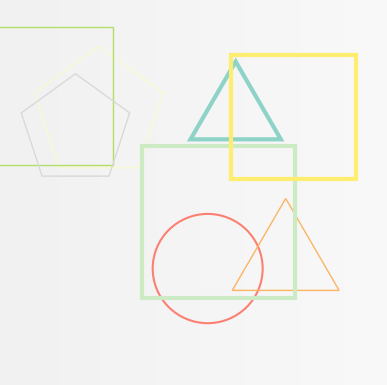[{"shape": "triangle", "thickness": 3, "radius": 0.67, "center": [0.608, 0.705]}, {"shape": "pentagon", "thickness": 0.5, "radius": 0.87, "center": [0.255, 0.705]}, {"shape": "circle", "thickness": 1.5, "radius": 0.71, "center": [0.536, 0.302]}, {"shape": "triangle", "thickness": 1, "radius": 0.8, "center": [0.737, 0.325]}, {"shape": "square", "thickness": 1, "radius": 0.9, "center": [0.112, 0.751]}, {"shape": "pentagon", "thickness": 1, "radius": 0.73, "center": [0.195, 0.661]}, {"shape": "square", "thickness": 3, "radius": 0.99, "center": [0.564, 0.424]}, {"shape": "square", "thickness": 3, "radius": 0.81, "center": [0.758, 0.695]}]